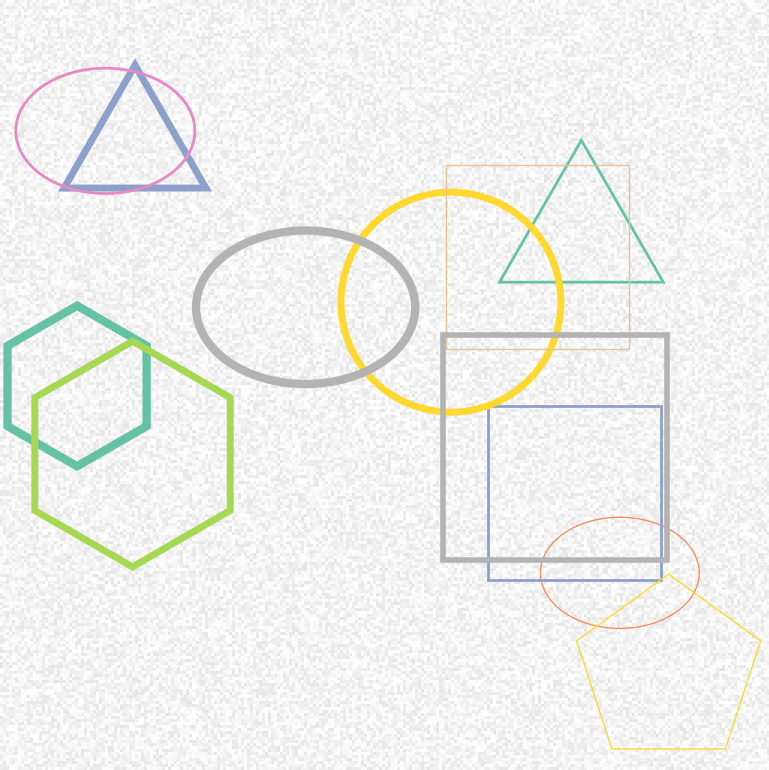[{"shape": "hexagon", "thickness": 3, "radius": 0.52, "center": [0.1, 0.499]}, {"shape": "triangle", "thickness": 1, "radius": 0.61, "center": [0.755, 0.695]}, {"shape": "oval", "thickness": 0.5, "radius": 0.52, "center": [0.805, 0.256]}, {"shape": "triangle", "thickness": 2.5, "radius": 0.53, "center": [0.175, 0.809]}, {"shape": "square", "thickness": 1, "radius": 0.56, "center": [0.746, 0.36]}, {"shape": "oval", "thickness": 1, "radius": 0.58, "center": [0.137, 0.83]}, {"shape": "hexagon", "thickness": 2.5, "radius": 0.73, "center": [0.172, 0.41]}, {"shape": "circle", "thickness": 2.5, "radius": 0.71, "center": [0.586, 0.608]}, {"shape": "pentagon", "thickness": 0.5, "radius": 0.63, "center": [0.868, 0.129]}, {"shape": "square", "thickness": 0.5, "radius": 0.6, "center": [0.698, 0.666]}, {"shape": "square", "thickness": 2, "radius": 0.73, "center": [0.721, 0.419]}, {"shape": "oval", "thickness": 3, "radius": 0.71, "center": [0.397, 0.601]}]